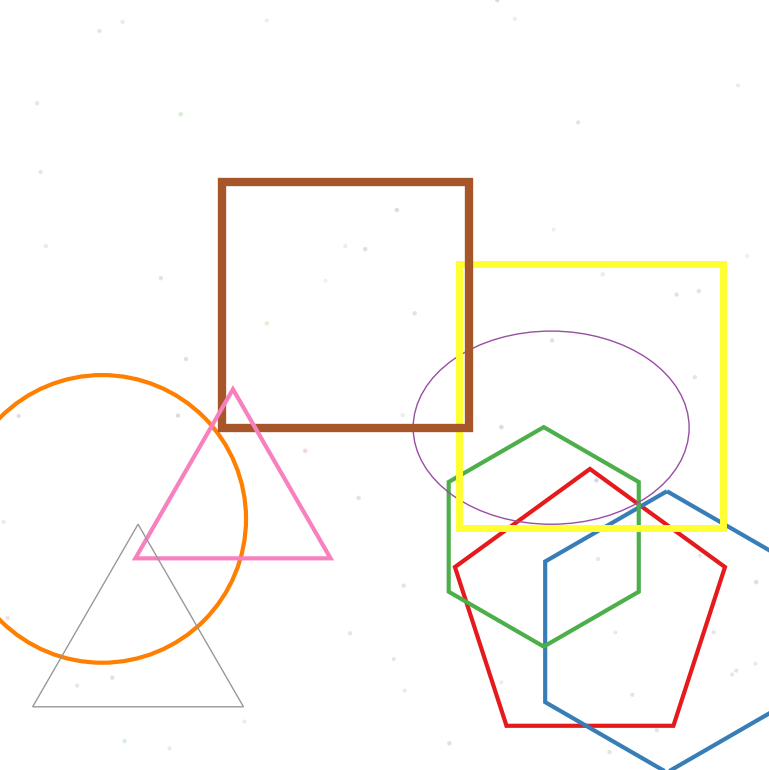[{"shape": "pentagon", "thickness": 1.5, "radius": 0.92, "center": [0.766, 0.207]}, {"shape": "hexagon", "thickness": 1.5, "radius": 0.91, "center": [0.866, 0.179]}, {"shape": "hexagon", "thickness": 1.5, "radius": 0.71, "center": [0.706, 0.303]}, {"shape": "oval", "thickness": 0.5, "radius": 0.9, "center": [0.716, 0.445]}, {"shape": "circle", "thickness": 1.5, "radius": 0.93, "center": [0.133, 0.326]}, {"shape": "square", "thickness": 2.5, "radius": 0.86, "center": [0.768, 0.485]}, {"shape": "square", "thickness": 3, "radius": 0.8, "center": [0.449, 0.604]}, {"shape": "triangle", "thickness": 1.5, "radius": 0.73, "center": [0.303, 0.348]}, {"shape": "triangle", "thickness": 0.5, "radius": 0.79, "center": [0.179, 0.161]}]